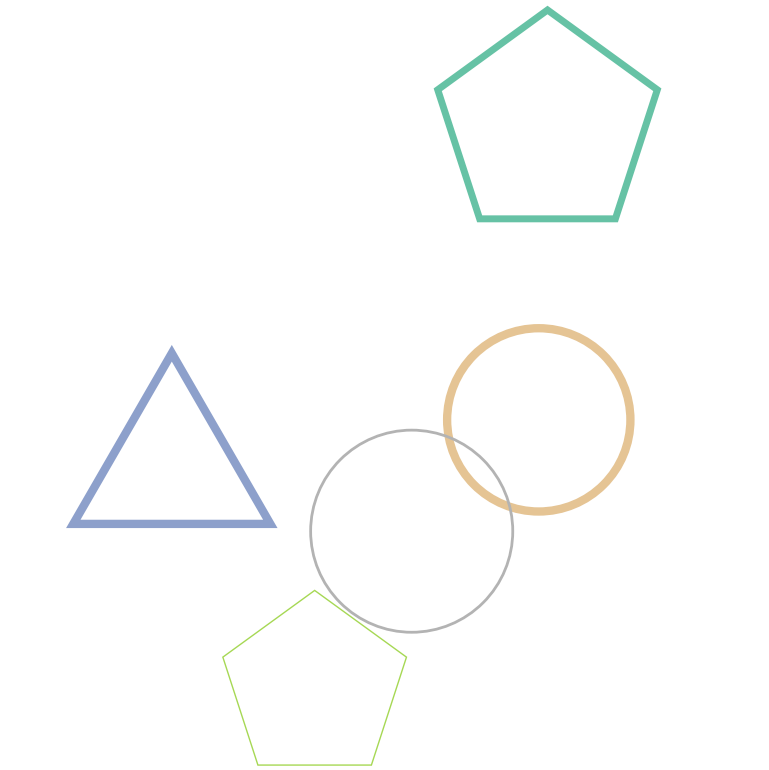[{"shape": "pentagon", "thickness": 2.5, "radius": 0.75, "center": [0.711, 0.837]}, {"shape": "triangle", "thickness": 3, "radius": 0.74, "center": [0.223, 0.393]}, {"shape": "pentagon", "thickness": 0.5, "radius": 0.63, "center": [0.409, 0.108]}, {"shape": "circle", "thickness": 3, "radius": 0.6, "center": [0.7, 0.455]}, {"shape": "circle", "thickness": 1, "radius": 0.66, "center": [0.535, 0.31]}]